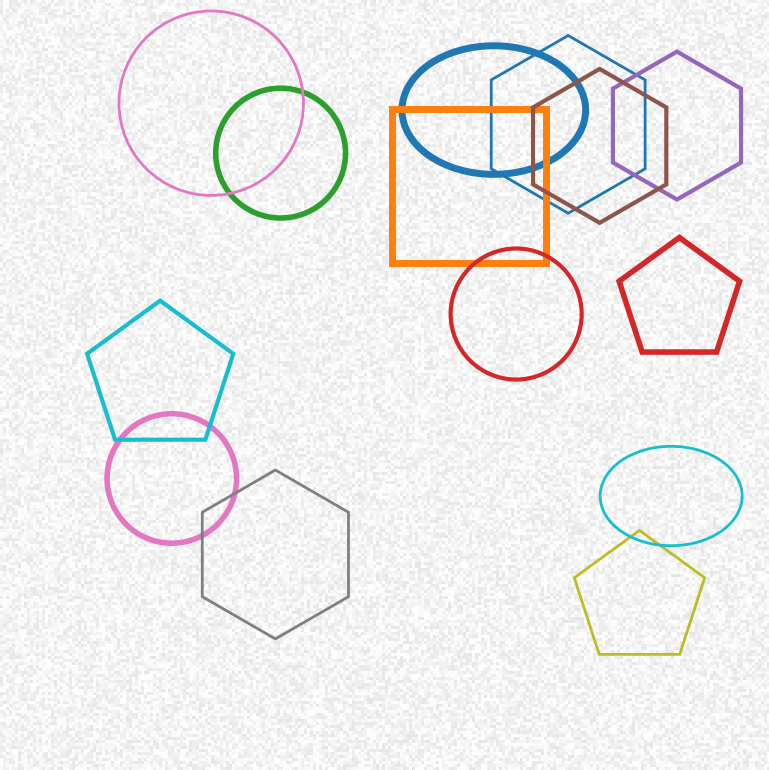[{"shape": "oval", "thickness": 2.5, "radius": 0.6, "center": [0.641, 0.857]}, {"shape": "hexagon", "thickness": 1, "radius": 0.58, "center": [0.738, 0.838]}, {"shape": "square", "thickness": 2.5, "radius": 0.5, "center": [0.61, 0.758]}, {"shape": "circle", "thickness": 2, "radius": 0.42, "center": [0.364, 0.801]}, {"shape": "circle", "thickness": 1.5, "radius": 0.43, "center": [0.67, 0.592]}, {"shape": "pentagon", "thickness": 2, "radius": 0.41, "center": [0.882, 0.609]}, {"shape": "hexagon", "thickness": 1.5, "radius": 0.48, "center": [0.879, 0.837]}, {"shape": "hexagon", "thickness": 1.5, "radius": 0.5, "center": [0.779, 0.811]}, {"shape": "circle", "thickness": 1, "radius": 0.6, "center": [0.274, 0.866]}, {"shape": "circle", "thickness": 2, "radius": 0.42, "center": [0.223, 0.379]}, {"shape": "hexagon", "thickness": 1, "radius": 0.55, "center": [0.358, 0.28]}, {"shape": "pentagon", "thickness": 1, "radius": 0.44, "center": [0.83, 0.222]}, {"shape": "pentagon", "thickness": 1.5, "radius": 0.5, "center": [0.208, 0.51]}, {"shape": "oval", "thickness": 1, "radius": 0.46, "center": [0.872, 0.356]}]